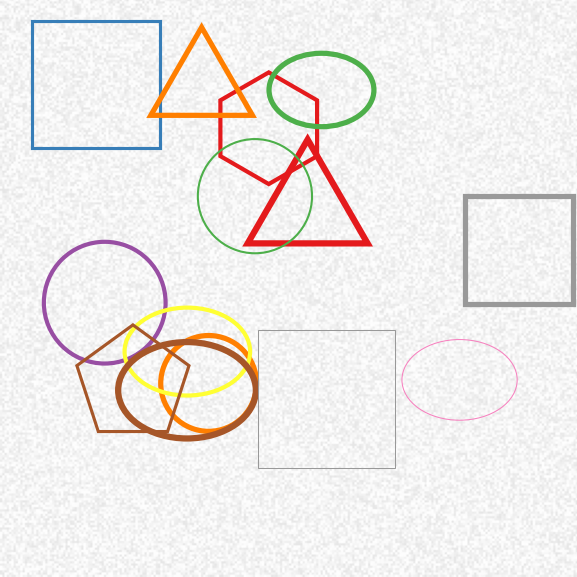[{"shape": "triangle", "thickness": 3, "radius": 0.6, "center": [0.533, 0.638]}, {"shape": "hexagon", "thickness": 2, "radius": 0.48, "center": [0.465, 0.777]}, {"shape": "square", "thickness": 1.5, "radius": 0.55, "center": [0.167, 0.853]}, {"shape": "circle", "thickness": 1, "radius": 0.49, "center": [0.441, 0.659]}, {"shape": "oval", "thickness": 2.5, "radius": 0.45, "center": [0.557, 0.843]}, {"shape": "circle", "thickness": 2, "radius": 0.53, "center": [0.181, 0.475]}, {"shape": "circle", "thickness": 2.5, "radius": 0.41, "center": [0.361, 0.335]}, {"shape": "triangle", "thickness": 2.5, "radius": 0.51, "center": [0.349, 0.85]}, {"shape": "oval", "thickness": 2, "radius": 0.54, "center": [0.324, 0.39]}, {"shape": "oval", "thickness": 3, "radius": 0.6, "center": [0.324, 0.323]}, {"shape": "pentagon", "thickness": 1.5, "radius": 0.51, "center": [0.23, 0.334]}, {"shape": "oval", "thickness": 0.5, "radius": 0.5, "center": [0.796, 0.341]}, {"shape": "square", "thickness": 0.5, "radius": 0.6, "center": [0.566, 0.308]}, {"shape": "square", "thickness": 2.5, "radius": 0.47, "center": [0.898, 0.566]}]